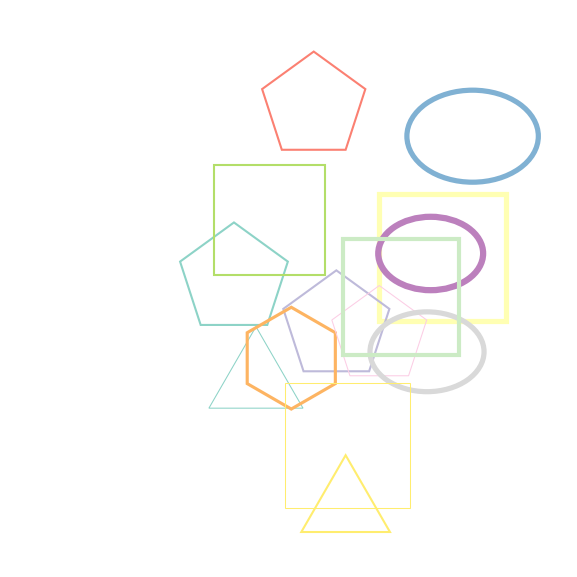[{"shape": "triangle", "thickness": 0.5, "radius": 0.47, "center": [0.443, 0.339]}, {"shape": "pentagon", "thickness": 1, "radius": 0.49, "center": [0.405, 0.516]}, {"shape": "square", "thickness": 2.5, "radius": 0.55, "center": [0.766, 0.553]}, {"shape": "pentagon", "thickness": 1, "radius": 0.48, "center": [0.582, 0.434]}, {"shape": "pentagon", "thickness": 1, "radius": 0.47, "center": [0.543, 0.816]}, {"shape": "oval", "thickness": 2.5, "radius": 0.57, "center": [0.818, 0.763]}, {"shape": "hexagon", "thickness": 1.5, "radius": 0.44, "center": [0.504, 0.379]}, {"shape": "square", "thickness": 1, "radius": 0.48, "center": [0.467, 0.618]}, {"shape": "pentagon", "thickness": 0.5, "radius": 0.43, "center": [0.657, 0.418]}, {"shape": "oval", "thickness": 2.5, "radius": 0.49, "center": [0.739, 0.39]}, {"shape": "oval", "thickness": 3, "radius": 0.45, "center": [0.746, 0.56]}, {"shape": "square", "thickness": 2, "radius": 0.5, "center": [0.694, 0.485]}, {"shape": "triangle", "thickness": 1, "radius": 0.44, "center": [0.599, 0.122]}, {"shape": "square", "thickness": 0.5, "radius": 0.54, "center": [0.602, 0.228]}]